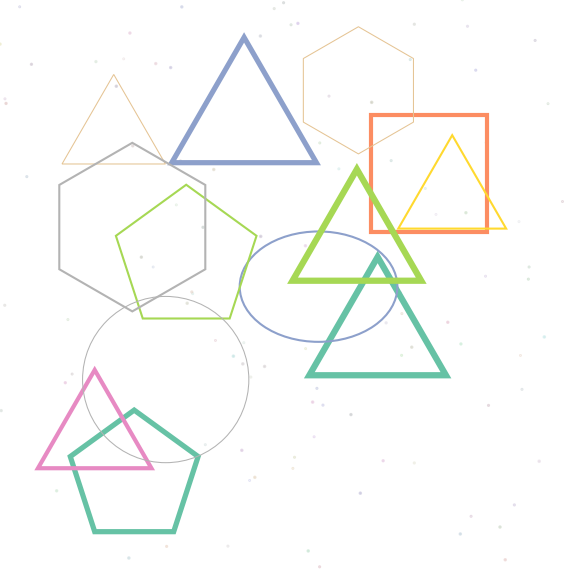[{"shape": "pentagon", "thickness": 2.5, "radius": 0.58, "center": [0.232, 0.173]}, {"shape": "triangle", "thickness": 3, "radius": 0.68, "center": [0.654, 0.418]}, {"shape": "square", "thickness": 2, "radius": 0.5, "center": [0.743, 0.699]}, {"shape": "oval", "thickness": 1, "radius": 0.68, "center": [0.552, 0.503]}, {"shape": "triangle", "thickness": 2.5, "radius": 0.72, "center": [0.423, 0.79]}, {"shape": "triangle", "thickness": 2, "radius": 0.57, "center": [0.164, 0.245]}, {"shape": "triangle", "thickness": 3, "radius": 0.64, "center": [0.618, 0.577]}, {"shape": "pentagon", "thickness": 1, "radius": 0.64, "center": [0.322, 0.551]}, {"shape": "triangle", "thickness": 1, "radius": 0.54, "center": [0.783, 0.657]}, {"shape": "hexagon", "thickness": 0.5, "radius": 0.55, "center": [0.621, 0.843]}, {"shape": "triangle", "thickness": 0.5, "radius": 0.52, "center": [0.197, 0.767]}, {"shape": "circle", "thickness": 0.5, "radius": 0.72, "center": [0.287, 0.342]}, {"shape": "hexagon", "thickness": 1, "radius": 0.73, "center": [0.229, 0.606]}]